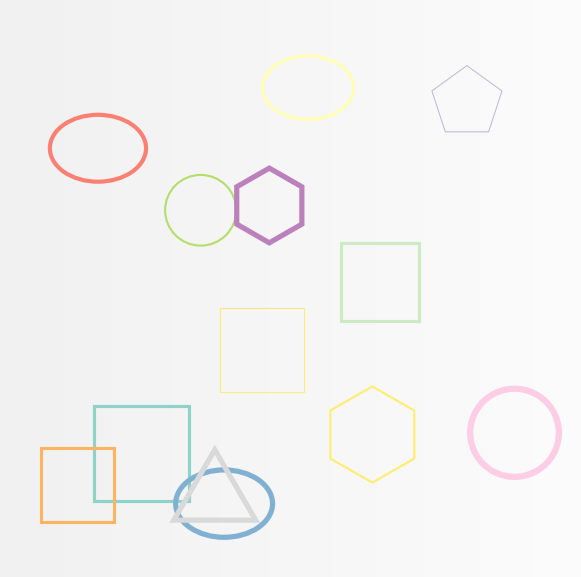[{"shape": "square", "thickness": 1.5, "radius": 0.41, "center": [0.243, 0.214]}, {"shape": "oval", "thickness": 1.5, "radius": 0.39, "center": [0.53, 0.847]}, {"shape": "pentagon", "thickness": 0.5, "radius": 0.32, "center": [0.803, 0.822]}, {"shape": "oval", "thickness": 2, "radius": 0.41, "center": [0.169, 0.742]}, {"shape": "oval", "thickness": 2.5, "radius": 0.42, "center": [0.386, 0.127]}, {"shape": "square", "thickness": 1.5, "radius": 0.32, "center": [0.134, 0.159]}, {"shape": "circle", "thickness": 1, "radius": 0.31, "center": [0.345, 0.635]}, {"shape": "circle", "thickness": 3, "radius": 0.38, "center": [0.885, 0.25]}, {"shape": "triangle", "thickness": 2.5, "radius": 0.41, "center": [0.369, 0.139]}, {"shape": "hexagon", "thickness": 2.5, "radius": 0.32, "center": [0.463, 0.643]}, {"shape": "square", "thickness": 1.5, "radius": 0.34, "center": [0.654, 0.511]}, {"shape": "hexagon", "thickness": 1, "radius": 0.42, "center": [0.641, 0.247]}, {"shape": "square", "thickness": 0.5, "radius": 0.36, "center": [0.451, 0.392]}]